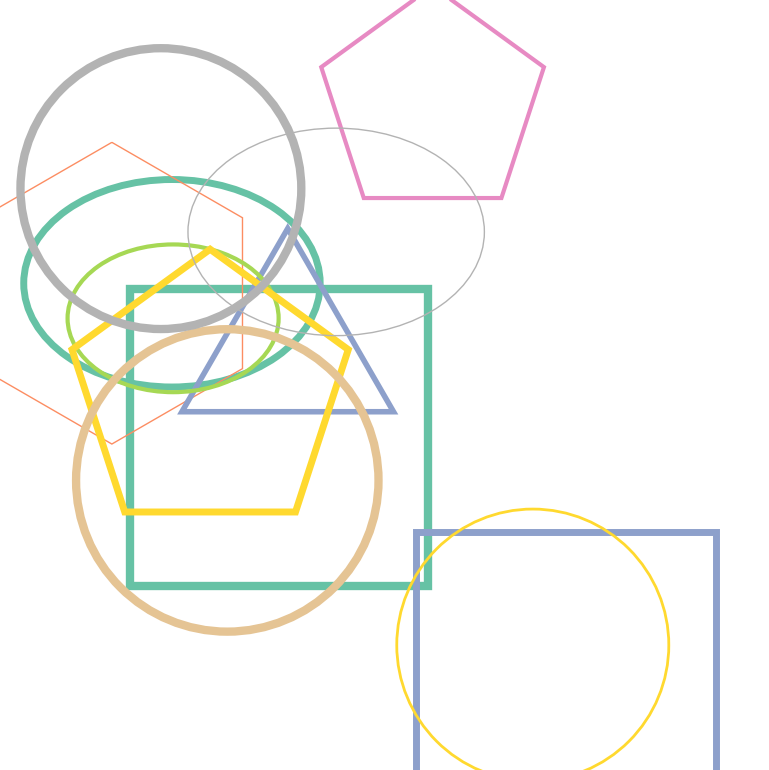[{"shape": "square", "thickness": 3, "radius": 0.96, "center": [0.362, 0.432]}, {"shape": "oval", "thickness": 2.5, "radius": 0.96, "center": [0.223, 0.632]}, {"shape": "hexagon", "thickness": 0.5, "radius": 0.98, "center": [0.145, 0.619]}, {"shape": "triangle", "thickness": 2, "radius": 0.79, "center": [0.374, 0.545]}, {"shape": "square", "thickness": 2.5, "radius": 0.97, "center": [0.735, 0.115]}, {"shape": "pentagon", "thickness": 1.5, "radius": 0.76, "center": [0.562, 0.866]}, {"shape": "oval", "thickness": 1.5, "radius": 0.69, "center": [0.225, 0.587]}, {"shape": "circle", "thickness": 1, "radius": 0.88, "center": [0.692, 0.162]}, {"shape": "pentagon", "thickness": 2.5, "radius": 0.94, "center": [0.273, 0.488]}, {"shape": "circle", "thickness": 3, "radius": 0.98, "center": [0.295, 0.376]}, {"shape": "oval", "thickness": 0.5, "radius": 0.96, "center": [0.437, 0.699]}, {"shape": "circle", "thickness": 3, "radius": 0.91, "center": [0.209, 0.755]}]